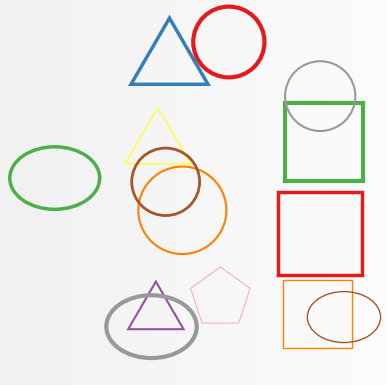[{"shape": "circle", "thickness": 3, "radius": 0.46, "center": [0.591, 0.891]}, {"shape": "square", "thickness": 2.5, "radius": 0.54, "center": [0.826, 0.394]}, {"shape": "triangle", "thickness": 2.5, "radius": 0.57, "center": [0.437, 0.838]}, {"shape": "square", "thickness": 3, "radius": 0.51, "center": [0.836, 0.631]}, {"shape": "oval", "thickness": 2.5, "radius": 0.58, "center": [0.141, 0.537]}, {"shape": "triangle", "thickness": 1.5, "radius": 0.41, "center": [0.402, 0.186]}, {"shape": "circle", "thickness": 1.5, "radius": 0.57, "center": [0.471, 0.454]}, {"shape": "square", "thickness": 1, "radius": 0.45, "center": [0.82, 0.184]}, {"shape": "triangle", "thickness": 1, "radius": 0.49, "center": [0.407, 0.623]}, {"shape": "circle", "thickness": 2, "radius": 0.44, "center": [0.428, 0.528]}, {"shape": "oval", "thickness": 1, "radius": 0.47, "center": [0.888, 0.176]}, {"shape": "pentagon", "thickness": 0.5, "radius": 0.4, "center": [0.569, 0.226]}, {"shape": "oval", "thickness": 3, "radius": 0.58, "center": [0.391, 0.152]}, {"shape": "circle", "thickness": 1.5, "radius": 0.45, "center": [0.826, 0.75]}]